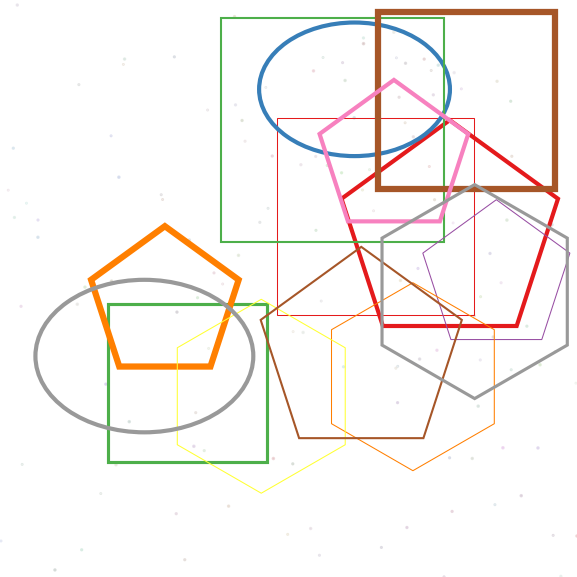[{"shape": "pentagon", "thickness": 2, "radius": 0.99, "center": [0.779, 0.594]}, {"shape": "square", "thickness": 0.5, "radius": 0.85, "center": [0.65, 0.624]}, {"shape": "oval", "thickness": 2, "radius": 0.83, "center": [0.614, 0.844]}, {"shape": "square", "thickness": 1.5, "radius": 0.69, "center": [0.324, 0.336]}, {"shape": "square", "thickness": 1, "radius": 0.97, "center": [0.576, 0.774]}, {"shape": "pentagon", "thickness": 0.5, "radius": 0.67, "center": [0.859, 0.519]}, {"shape": "pentagon", "thickness": 3, "radius": 0.67, "center": [0.285, 0.473]}, {"shape": "hexagon", "thickness": 0.5, "radius": 0.81, "center": [0.715, 0.347]}, {"shape": "hexagon", "thickness": 0.5, "radius": 0.84, "center": [0.452, 0.313]}, {"shape": "square", "thickness": 3, "radius": 0.77, "center": [0.808, 0.825]}, {"shape": "pentagon", "thickness": 1, "radius": 0.92, "center": [0.626, 0.389]}, {"shape": "pentagon", "thickness": 2, "radius": 0.68, "center": [0.682, 0.725]}, {"shape": "hexagon", "thickness": 1.5, "radius": 0.93, "center": [0.822, 0.494]}, {"shape": "oval", "thickness": 2, "radius": 0.94, "center": [0.25, 0.383]}]